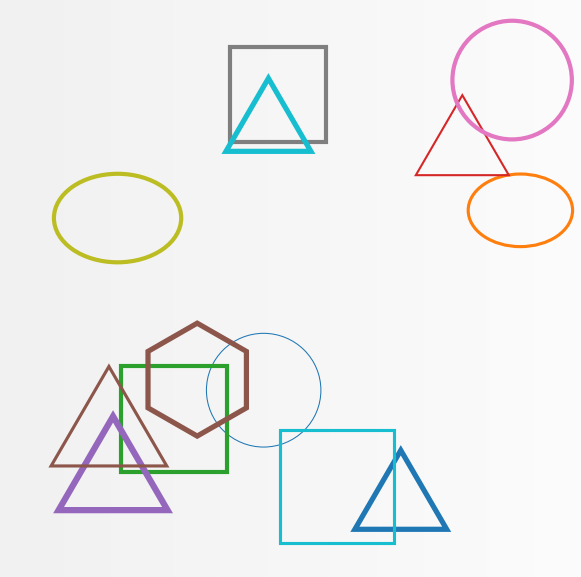[{"shape": "circle", "thickness": 0.5, "radius": 0.49, "center": [0.454, 0.323]}, {"shape": "triangle", "thickness": 2.5, "radius": 0.46, "center": [0.69, 0.128]}, {"shape": "oval", "thickness": 1.5, "radius": 0.45, "center": [0.895, 0.635]}, {"shape": "square", "thickness": 2, "radius": 0.46, "center": [0.3, 0.273]}, {"shape": "triangle", "thickness": 1, "radius": 0.46, "center": [0.795, 0.742]}, {"shape": "triangle", "thickness": 3, "radius": 0.54, "center": [0.195, 0.17]}, {"shape": "hexagon", "thickness": 2.5, "radius": 0.49, "center": [0.339, 0.342]}, {"shape": "triangle", "thickness": 1.5, "radius": 0.57, "center": [0.187, 0.25]}, {"shape": "circle", "thickness": 2, "radius": 0.51, "center": [0.881, 0.86]}, {"shape": "square", "thickness": 2, "radius": 0.41, "center": [0.478, 0.836]}, {"shape": "oval", "thickness": 2, "radius": 0.55, "center": [0.202, 0.622]}, {"shape": "triangle", "thickness": 2.5, "radius": 0.42, "center": [0.462, 0.779]}, {"shape": "square", "thickness": 1.5, "radius": 0.49, "center": [0.58, 0.157]}]